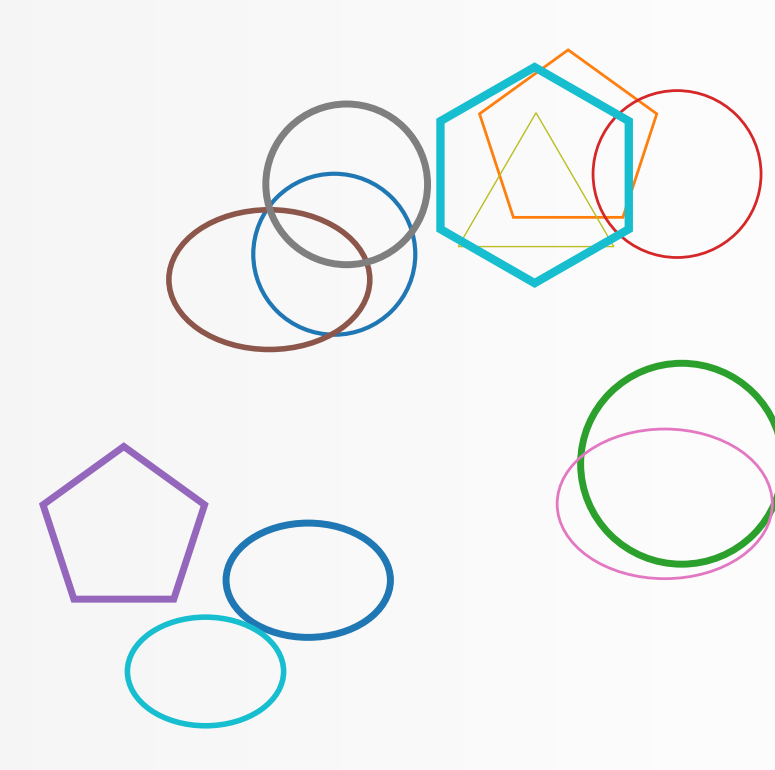[{"shape": "circle", "thickness": 1.5, "radius": 0.52, "center": [0.431, 0.67]}, {"shape": "oval", "thickness": 2.5, "radius": 0.53, "center": [0.398, 0.246]}, {"shape": "pentagon", "thickness": 1, "radius": 0.6, "center": [0.733, 0.815]}, {"shape": "circle", "thickness": 2.5, "radius": 0.65, "center": [0.88, 0.398]}, {"shape": "circle", "thickness": 1, "radius": 0.54, "center": [0.874, 0.774]}, {"shape": "pentagon", "thickness": 2.5, "radius": 0.55, "center": [0.16, 0.311]}, {"shape": "oval", "thickness": 2, "radius": 0.65, "center": [0.348, 0.637]}, {"shape": "oval", "thickness": 1, "radius": 0.69, "center": [0.858, 0.346]}, {"shape": "circle", "thickness": 2.5, "radius": 0.52, "center": [0.447, 0.761]}, {"shape": "triangle", "thickness": 0.5, "radius": 0.58, "center": [0.692, 0.738]}, {"shape": "hexagon", "thickness": 3, "radius": 0.7, "center": [0.69, 0.773]}, {"shape": "oval", "thickness": 2, "radius": 0.5, "center": [0.265, 0.128]}]